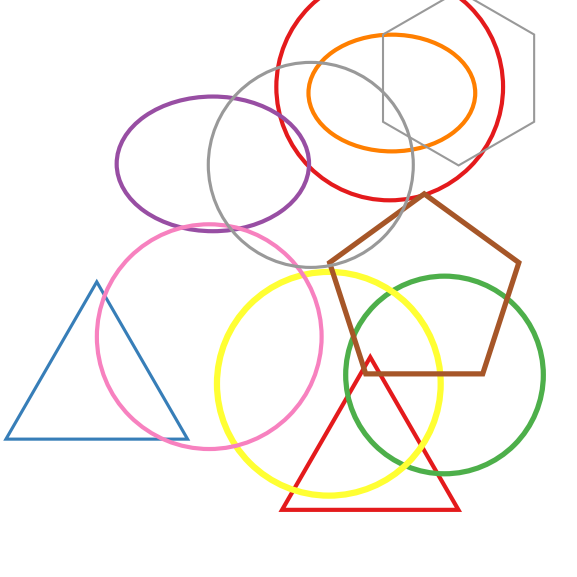[{"shape": "circle", "thickness": 2, "radius": 0.98, "center": [0.675, 0.849]}, {"shape": "triangle", "thickness": 2, "radius": 0.88, "center": [0.641, 0.204]}, {"shape": "triangle", "thickness": 1.5, "radius": 0.91, "center": [0.168, 0.33]}, {"shape": "circle", "thickness": 2.5, "radius": 0.86, "center": [0.77, 0.35]}, {"shape": "oval", "thickness": 2, "radius": 0.83, "center": [0.369, 0.715]}, {"shape": "oval", "thickness": 2, "radius": 0.72, "center": [0.679, 0.838]}, {"shape": "circle", "thickness": 3, "radius": 0.97, "center": [0.569, 0.335]}, {"shape": "pentagon", "thickness": 2.5, "radius": 0.86, "center": [0.735, 0.491]}, {"shape": "circle", "thickness": 2, "radius": 0.97, "center": [0.362, 0.416]}, {"shape": "circle", "thickness": 1.5, "radius": 0.89, "center": [0.538, 0.714]}, {"shape": "hexagon", "thickness": 1, "radius": 0.76, "center": [0.794, 0.864]}]